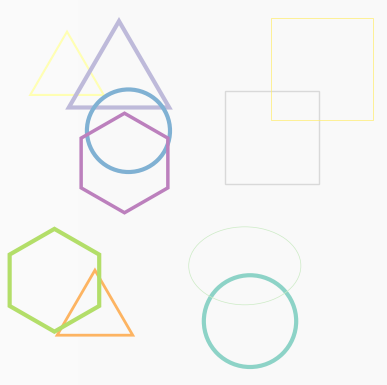[{"shape": "circle", "thickness": 3, "radius": 0.6, "center": [0.645, 0.166]}, {"shape": "triangle", "thickness": 1.5, "radius": 0.55, "center": [0.173, 0.808]}, {"shape": "triangle", "thickness": 3, "radius": 0.75, "center": [0.307, 0.796]}, {"shape": "circle", "thickness": 3, "radius": 0.54, "center": [0.331, 0.66]}, {"shape": "triangle", "thickness": 2, "radius": 0.56, "center": [0.245, 0.186]}, {"shape": "hexagon", "thickness": 3, "radius": 0.67, "center": [0.14, 0.272]}, {"shape": "square", "thickness": 1, "radius": 0.6, "center": [0.702, 0.642]}, {"shape": "hexagon", "thickness": 2.5, "radius": 0.65, "center": [0.321, 0.577]}, {"shape": "oval", "thickness": 0.5, "radius": 0.72, "center": [0.632, 0.31]}, {"shape": "square", "thickness": 0.5, "radius": 0.66, "center": [0.831, 0.821]}]